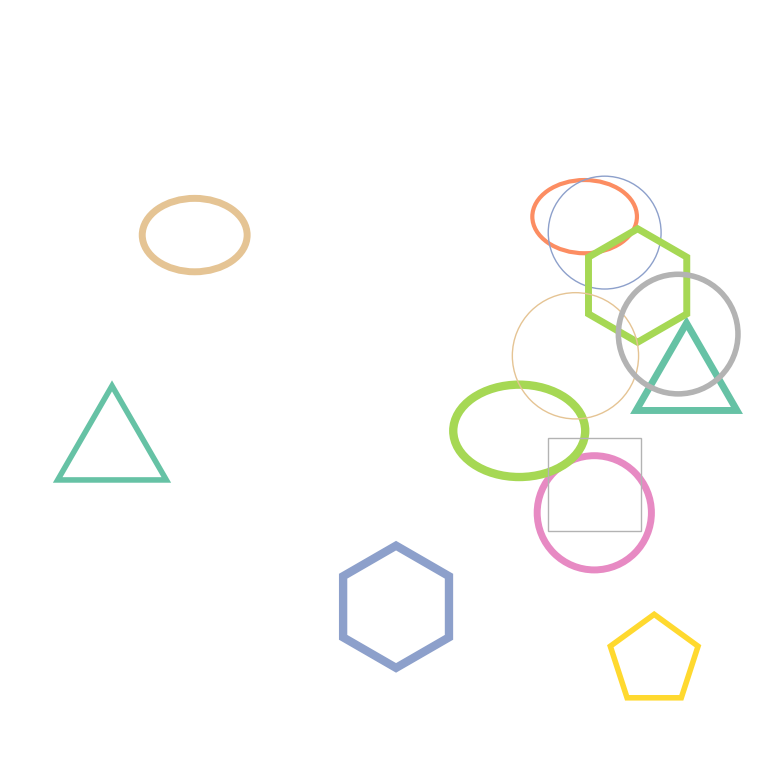[{"shape": "triangle", "thickness": 2, "radius": 0.41, "center": [0.145, 0.417]}, {"shape": "triangle", "thickness": 2.5, "radius": 0.38, "center": [0.892, 0.505]}, {"shape": "oval", "thickness": 1.5, "radius": 0.34, "center": [0.759, 0.719]}, {"shape": "hexagon", "thickness": 3, "radius": 0.4, "center": [0.514, 0.212]}, {"shape": "circle", "thickness": 0.5, "radius": 0.37, "center": [0.785, 0.698]}, {"shape": "circle", "thickness": 2.5, "radius": 0.37, "center": [0.772, 0.334]}, {"shape": "oval", "thickness": 3, "radius": 0.43, "center": [0.674, 0.44]}, {"shape": "hexagon", "thickness": 2.5, "radius": 0.37, "center": [0.828, 0.629]}, {"shape": "pentagon", "thickness": 2, "radius": 0.3, "center": [0.85, 0.142]}, {"shape": "circle", "thickness": 0.5, "radius": 0.41, "center": [0.747, 0.538]}, {"shape": "oval", "thickness": 2.5, "radius": 0.34, "center": [0.253, 0.695]}, {"shape": "circle", "thickness": 2, "radius": 0.39, "center": [0.881, 0.566]}, {"shape": "square", "thickness": 0.5, "radius": 0.3, "center": [0.772, 0.37]}]